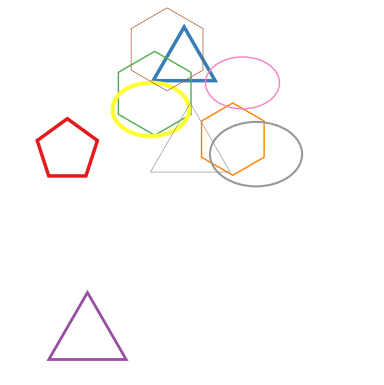[{"shape": "pentagon", "thickness": 2.5, "radius": 0.41, "center": [0.175, 0.61]}, {"shape": "triangle", "thickness": 2.5, "radius": 0.46, "center": [0.478, 0.837]}, {"shape": "hexagon", "thickness": 1, "radius": 0.54, "center": [0.402, 0.758]}, {"shape": "triangle", "thickness": 2, "radius": 0.58, "center": [0.227, 0.124]}, {"shape": "hexagon", "thickness": 1, "radius": 0.47, "center": [0.605, 0.639]}, {"shape": "oval", "thickness": 3, "radius": 0.5, "center": [0.392, 0.716]}, {"shape": "hexagon", "thickness": 0.5, "radius": 0.54, "center": [0.434, 0.872]}, {"shape": "oval", "thickness": 1, "radius": 0.48, "center": [0.63, 0.785]}, {"shape": "oval", "thickness": 1.5, "radius": 0.6, "center": [0.665, 0.6]}, {"shape": "triangle", "thickness": 0.5, "radius": 0.6, "center": [0.494, 0.613]}]